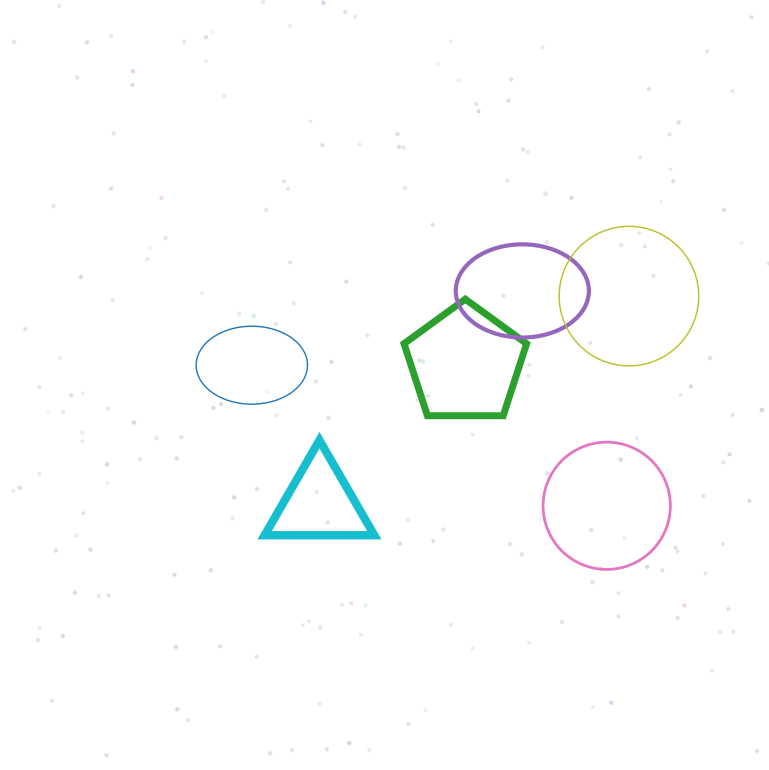[{"shape": "oval", "thickness": 0.5, "radius": 0.36, "center": [0.327, 0.526]}, {"shape": "pentagon", "thickness": 2.5, "radius": 0.42, "center": [0.604, 0.528]}, {"shape": "oval", "thickness": 1.5, "radius": 0.43, "center": [0.678, 0.622]}, {"shape": "circle", "thickness": 1, "radius": 0.41, "center": [0.788, 0.343]}, {"shape": "circle", "thickness": 0.5, "radius": 0.45, "center": [0.817, 0.615]}, {"shape": "triangle", "thickness": 3, "radius": 0.41, "center": [0.415, 0.346]}]